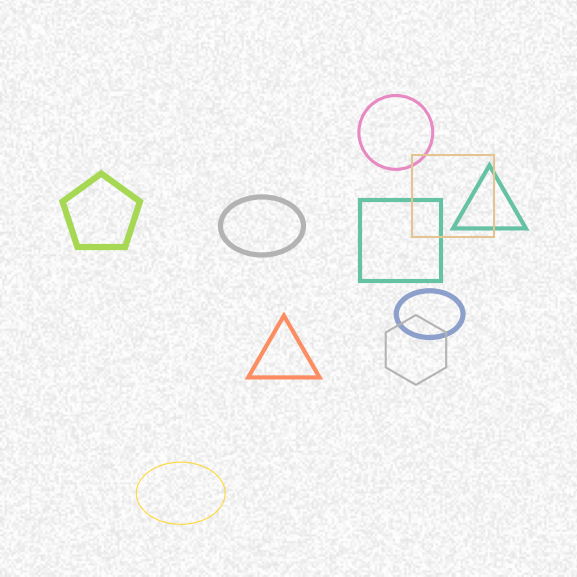[{"shape": "square", "thickness": 2, "radius": 0.35, "center": [0.693, 0.583]}, {"shape": "triangle", "thickness": 2, "radius": 0.36, "center": [0.848, 0.64]}, {"shape": "triangle", "thickness": 2, "radius": 0.36, "center": [0.492, 0.381]}, {"shape": "oval", "thickness": 2.5, "radius": 0.29, "center": [0.744, 0.455]}, {"shape": "circle", "thickness": 1.5, "radius": 0.32, "center": [0.685, 0.77]}, {"shape": "pentagon", "thickness": 3, "radius": 0.35, "center": [0.175, 0.628]}, {"shape": "oval", "thickness": 0.5, "radius": 0.38, "center": [0.313, 0.145]}, {"shape": "square", "thickness": 1, "radius": 0.36, "center": [0.785, 0.66]}, {"shape": "oval", "thickness": 2.5, "radius": 0.36, "center": [0.454, 0.608]}, {"shape": "hexagon", "thickness": 1, "radius": 0.3, "center": [0.72, 0.393]}]